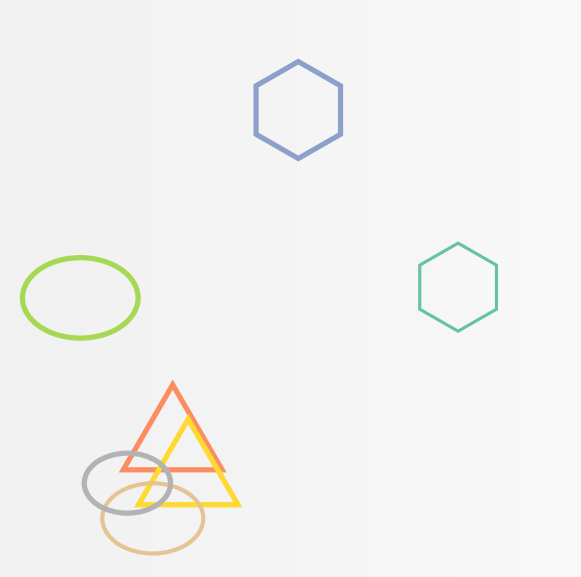[{"shape": "hexagon", "thickness": 1.5, "radius": 0.38, "center": [0.788, 0.502]}, {"shape": "triangle", "thickness": 2.5, "radius": 0.49, "center": [0.297, 0.235]}, {"shape": "hexagon", "thickness": 2.5, "radius": 0.42, "center": [0.513, 0.809]}, {"shape": "oval", "thickness": 2.5, "radius": 0.5, "center": [0.138, 0.483]}, {"shape": "triangle", "thickness": 2.5, "radius": 0.49, "center": [0.324, 0.175]}, {"shape": "oval", "thickness": 2, "radius": 0.43, "center": [0.263, 0.101]}, {"shape": "oval", "thickness": 2.5, "radius": 0.37, "center": [0.219, 0.162]}]